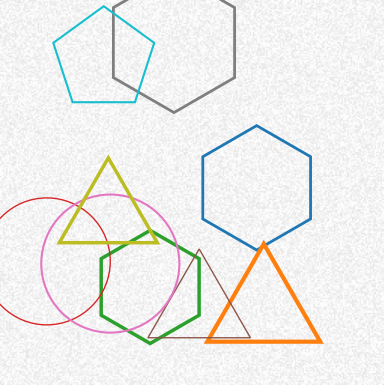[{"shape": "hexagon", "thickness": 2, "radius": 0.81, "center": [0.667, 0.512]}, {"shape": "triangle", "thickness": 3, "radius": 0.85, "center": [0.685, 0.197]}, {"shape": "hexagon", "thickness": 2.5, "radius": 0.73, "center": [0.39, 0.255]}, {"shape": "circle", "thickness": 1, "radius": 0.82, "center": [0.122, 0.321]}, {"shape": "triangle", "thickness": 1, "radius": 0.77, "center": [0.517, 0.2]}, {"shape": "circle", "thickness": 1.5, "radius": 0.9, "center": [0.287, 0.315]}, {"shape": "hexagon", "thickness": 2, "radius": 0.91, "center": [0.452, 0.889]}, {"shape": "triangle", "thickness": 2.5, "radius": 0.73, "center": [0.281, 0.443]}, {"shape": "pentagon", "thickness": 1.5, "radius": 0.69, "center": [0.269, 0.846]}]